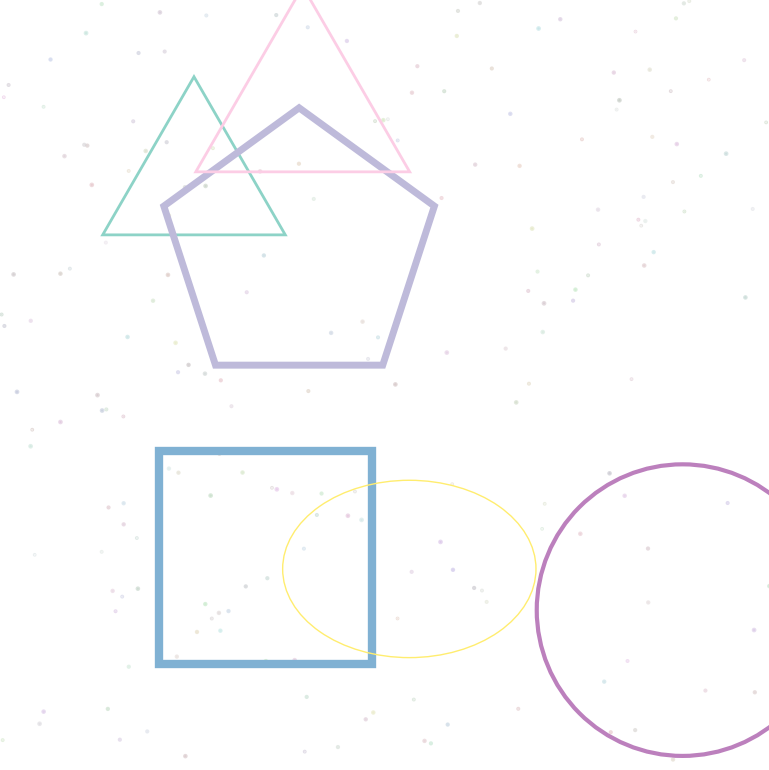[{"shape": "triangle", "thickness": 1, "radius": 0.68, "center": [0.252, 0.763]}, {"shape": "pentagon", "thickness": 2.5, "radius": 0.92, "center": [0.388, 0.675]}, {"shape": "square", "thickness": 3, "radius": 0.69, "center": [0.345, 0.276]}, {"shape": "triangle", "thickness": 1, "radius": 0.8, "center": [0.393, 0.857]}, {"shape": "circle", "thickness": 1.5, "radius": 0.95, "center": [0.886, 0.208]}, {"shape": "oval", "thickness": 0.5, "radius": 0.82, "center": [0.532, 0.261]}]